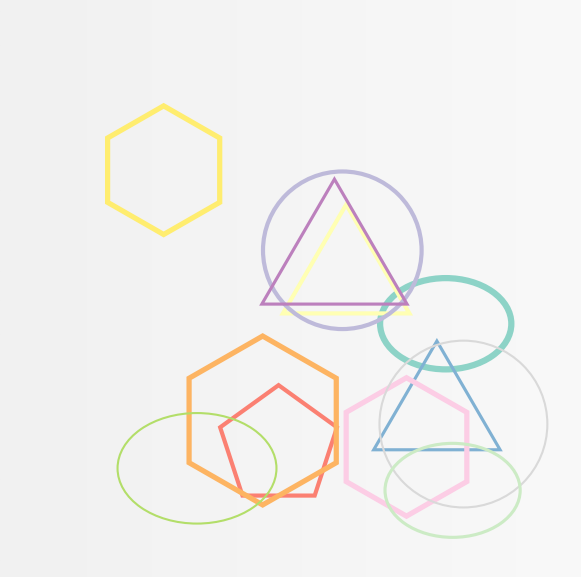[{"shape": "oval", "thickness": 3, "radius": 0.56, "center": [0.767, 0.439]}, {"shape": "triangle", "thickness": 2, "radius": 0.63, "center": [0.596, 0.519]}, {"shape": "circle", "thickness": 2, "radius": 0.68, "center": [0.589, 0.566]}, {"shape": "pentagon", "thickness": 2, "radius": 0.53, "center": [0.479, 0.227]}, {"shape": "triangle", "thickness": 1.5, "radius": 0.63, "center": [0.752, 0.283]}, {"shape": "hexagon", "thickness": 2.5, "radius": 0.73, "center": [0.452, 0.271]}, {"shape": "oval", "thickness": 1, "radius": 0.68, "center": [0.339, 0.188]}, {"shape": "hexagon", "thickness": 2.5, "radius": 0.6, "center": [0.699, 0.225]}, {"shape": "circle", "thickness": 1, "radius": 0.72, "center": [0.797, 0.265]}, {"shape": "triangle", "thickness": 1.5, "radius": 0.72, "center": [0.575, 0.545]}, {"shape": "oval", "thickness": 1.5, "radius": 0.58, "center": [0.779, 0.15]}, {"shape": "hexagon", "thickness": 2.5, "radius": 0.56, "center": [0.282, 0.704]}]